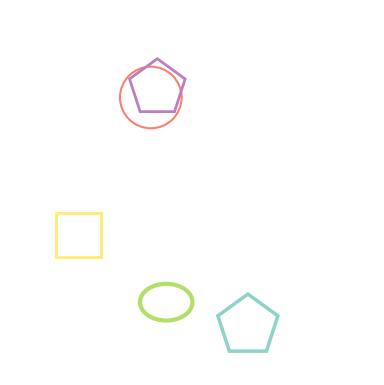[{"shape": "pentagon", "thickness": 2.5, "radius": 0.41, "center": [0.644, 0.154]}, {"shape": "circle", "thickness": 1.5, "radius": 0.4, "center": [0.392, 0.747]}, {"shape": "oval", "thickness": 3, "radius": 0.34, "center": [0.432, 0.215]}, {"shape": "pentagon", "thickness": 2, "radius": 0.38, "center": [0.409, 0.771]}, {"shape": "square", "thickness": 2, "radius": 0.29, "center": [0.203, 0.39]}]